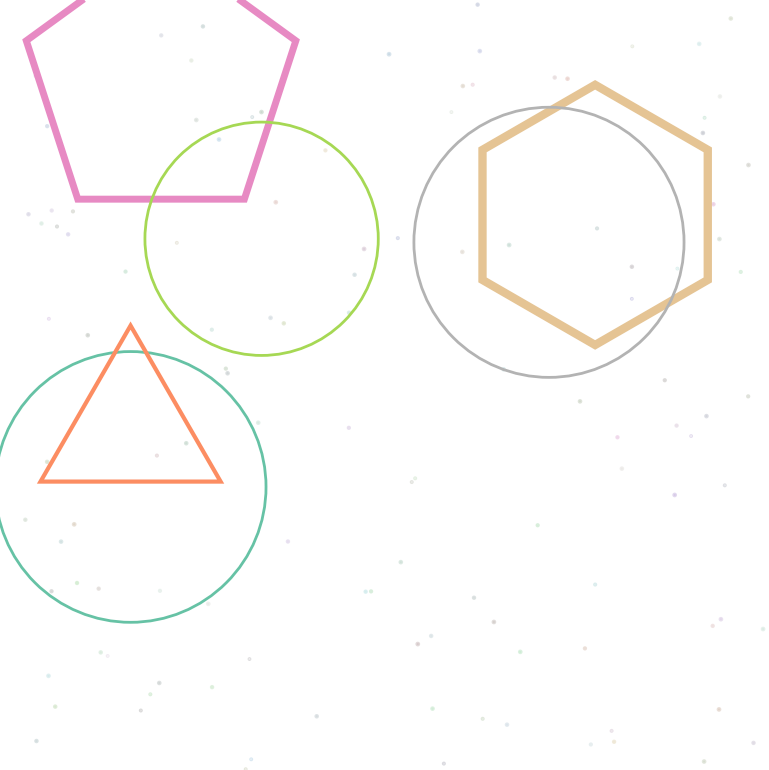[{"shape": "circle", "thickness": 1, "radius": 0.88, "center": [0.17, 0.368]}, {"shape": "triangle", "thickness": 1.5, "radius": 0.68, "center": [0.17, 0.442]}, {"shape": "pentagon", "thickness": 2.5, "radius": 0.92, "center": [0.209, 0.89]}, {"shape": "circle", "thickness": 1, "radius": 0.76, "center": [0.34, 0.69]}, {"shape": "hexagon", "thickness": 3, "radius": 0.84, "center": [0.773, 0.721]}, {"shape": "circle", "thickness": 1, "radius": 0.88, "center": [0.713, 0.685]}]